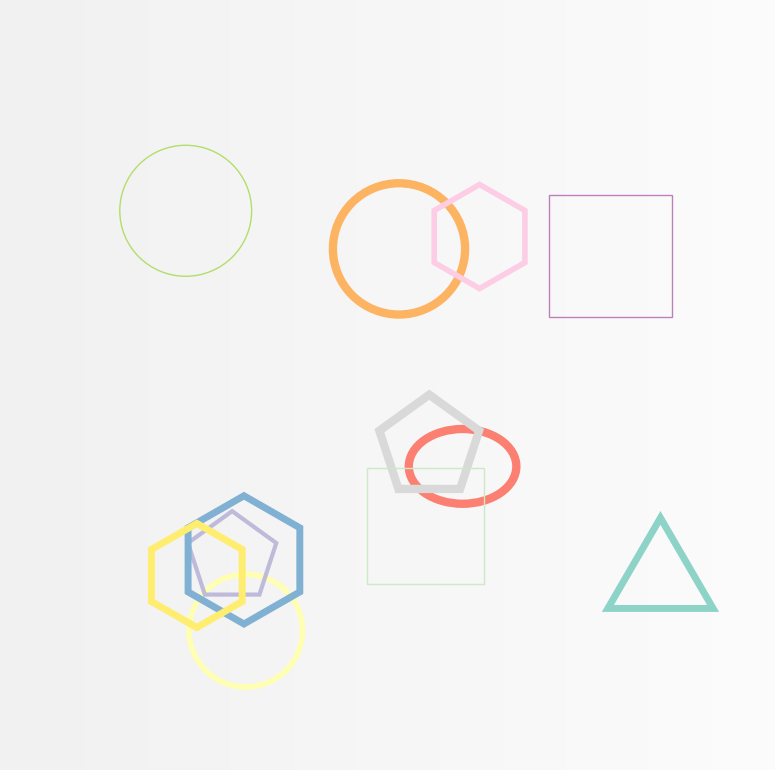[{"shape": "triangle", "thickness": 2.5, "radius": 0.39, "center": [0.852, 0.249]}, {"shape": "circle", "thickness": 2, "radius": 0.37, "center": [0.317, 0.181]}, {"shape": "pentagon", "thickness": 1.5, "radius": 0.3, "center": [0.3, 0.276]}, {"shape": "oval", "thickness": 3, "radius": 0.35, "center": [0.597, 0.394]}, {"shape": "hexagon", "thickness": 2.5, "radius": 0.42, "center": [0.315, 0.273]}, {"shape": "circle", "thickness": 3, "radius": 0.43, "center": [0.515, 0.677]}, {"shape": "circle", "thickness": 0.5, "radius": 0.43, "center": [0.24, 0.726]}, {"shape": "hexagon", "thickness": 2, "radius": 0.34, "center": [0.619, 0.693]}, {"shape": "pentagon", "thickness": 3, "radius": 0.34, "center": [0.554, 0.42]}, {"shape": "square", "thickness": 0.5, "radius": 0.4, "center": [0.787, 0.668]}, {"shape": "square", "thickness": 0.5, "radius": 0.38, "center": [0.549, 0.317]}, {"shape": "hexagon", "thickness": 2.5, "radius": 0.34, "center": [0.254, 0.253]}]